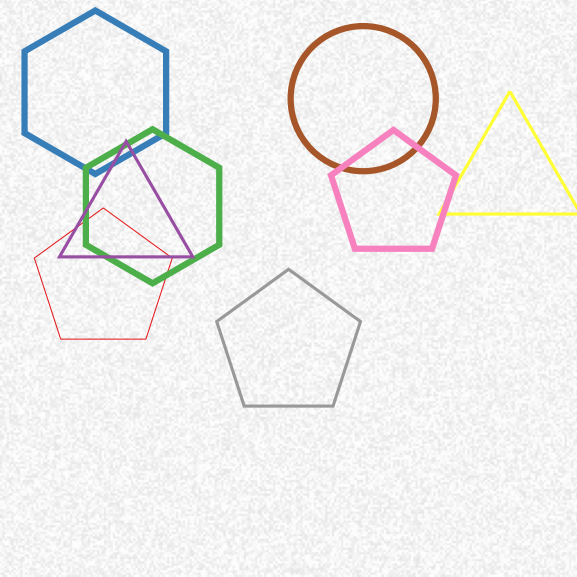[{"shape": "pentagon", "thickness": 0.5, "radius": 0.63, "center": [0.179, 0.513]}, {"shape": "hexagon", "thickness": 3, "radius": 0.71, "center": [0.165, 0.839]}, {"shape": "hexagon", "thickness": 3, "radius": 0.67, "center": [0.264, 0.642]}, {"shape": "triangle", "thickness": 1.5, "radius": 0.67, "center": [0.218, 0.621]}, {"shape": "triangle", "thickness": 1.5, "radius": 0.71, "center": [0.883, 0.699]}, {"shape": "circle", "thickness": 3, "radius": 0.63, "center": [0.629, 0.828]}, {"shape": "pentagon", "thickness": 3, "radius": 0.57, "center": [0.681, 0.66]}, {"shape": "pentagon", "thickness": 1.5, "radius": 0.65, "center": [0.5, 0.402]}]